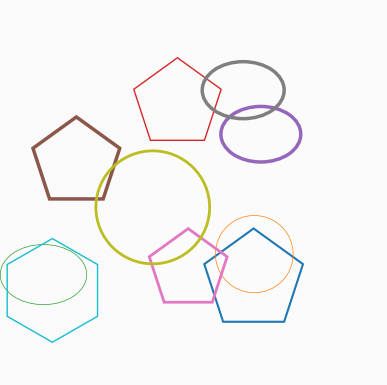[{"shape": "pentagon", "thickness": 1.5, "radius": 0.67, "center": [0.655, 0.273]}, {"shape": "circle", "thickness": 0.5, "radius": 0.5, "center": [0.656, 0.34]}, {"shape": "oval", "thickness": 0.5, "radius": 0.56, "center": [0.112, 0.287]}, {"shape": "pentagon", "thickness": 1, "radius": 0.59, "center": [0.458, 0.731]}, {"shape": "oval", "thickness": 2.5, "radius": 0.52, "center": [0.673, 0.651]}, {"shape": "pentagon", "thickness": 2.5, "radius": 0.59, "center": [0.197, 0.579]}, {"shape": "pentagon", "thickness": 2, "radius": 0.53, "center": [0.486, 0.3]}, {"shape": "oval", "thickness": 2.5, "radius": 0.53, "center": [0.628, 0.766]}, {"shape": "circle", "thickness": 2, "radius": 0.73, "center": [0.394, 0.461]}, {"shape": "hexagon", "thickness": 1, "radius": 0.67, "center": [0.135, 0.246]}]